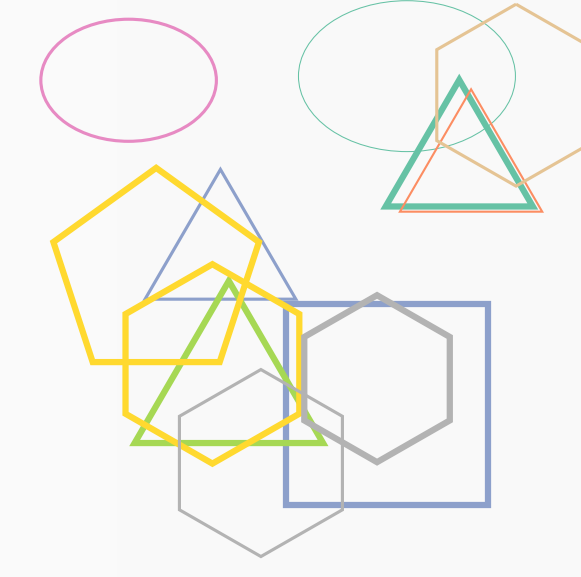[{"shape": "triangle", "thickness": 3, "radius": 0.73, "center": [0.79, 0.715]}, {"shape": "oval", "thickness": 0.5, "radius": 0.93, "center": [0.7, 0.867]}, {"shape": "triangle", "thickness": 1, "radius": 0.71, "center": [0.81, 0.703]}, {"shape": "triangle", "thickness": 1.5, "radius": 0.75, "center": [0.379, 0.556]}, {"shape": "square", "thickness": 3, "radius": 0.87, "center": [0.666, 0.299]}, {"shape": "oval", "thickness": 1.5, "radius": 0.75, "center": [0.221, 0.86]}, {"shape": "triangle", "thickness": 3, "radius": 0.94, "center": [0.394, 0.326]}, {"shape": "pentagon", "thickness": 3, "radius": 0.93, "center": [0.269, 0.523]}, {"shape": "hexagon", "thickness": 3, "radius": 0.86, "center": [0.365, 0.369]}, {"shape": "hexagon", "thickness": 1.5, "radius": 0.79, "center": [0.888, 0.834]}, {"shape": "hexagon", "thickness": 3, "radius": 0.72, "center": [0.649, 0.343]}, {"shape": "hexagon", "thickness": 1.5, "radius": 0.81, "center": [0.449, 0.197]}]